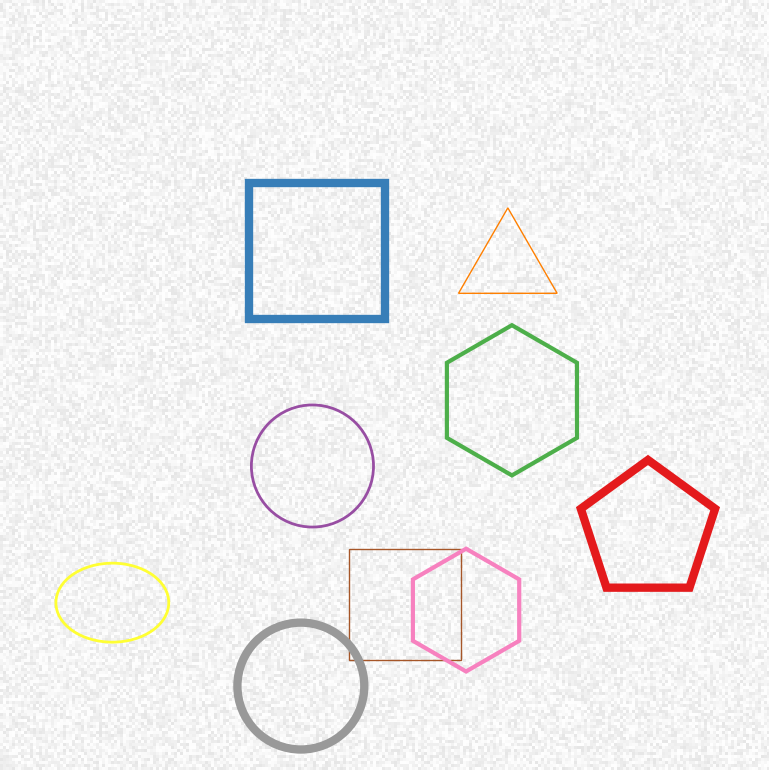[{"shape": "pentagon", "thickness": 3, "radius": 0.46, "center": [0.842, 0.311]}, {"shape": "square", "thickness": 3, "radius": 0.44, "center": [0.411, 0.674]}, {"shape": "hexagon", "thickness": 1.5, "radius": 0.49, "center": [0.665, 0.48]}, {"shape": "circle", "thickness": 1, "radius": 0.4, "center": [0.406, 0.395]}, {"shape": "triangle", "thickness": 0.5, "radius": 0.37, "center": [0.66, 0.656]}, {"shape": "oval", "thickness": 1, "radius": 0.37, "center": [0.146, 0.217]}, {"shape": "square", "thickness": 0.5, "radius": 0.36, "center": [0.526, 0.215]}, {"shape": "hexagon", "thickness": 1.5, "radius": 0.4, "center": [0.605, 0.208]}, {"shape": "circle", "thickness": 3, "radius": 0.41, "center": [0.391, 0.109]}]